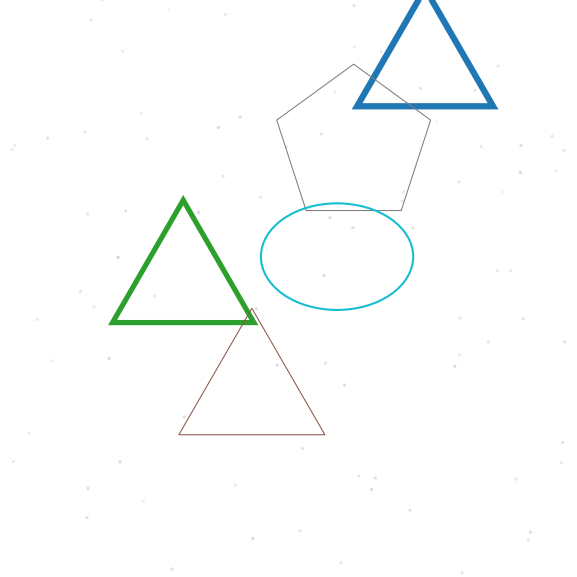[{"shape": "triangle", "thickness": 3, "radius": 0.68, "center": [0.736, 0.883]}, {"shape": "triangle", "thickness": 2.5, "radius": 0.71, "center": [0.317, 0.511]}, {"shape": "triangle", "thickness": 0.5, "radius": 0.73, "center": [0.436, 0.319]}, {"shape": "pentagon", "thickness": 0.5, "radius": 0.7, "center": [0.612, 0.748]}, {"shape": "oval", "thickness": 1, "radius": 0.66, "center": [0.584, 0.555]}]